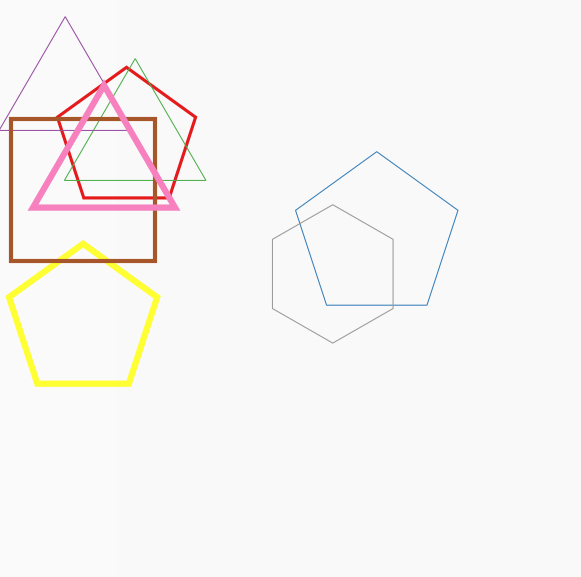[{"shape": "pentagon", "thickness": 1.5, "radius": 0.62, "center": [0.218, 0.758]}, {"shape": "pentagon", "thickness": 0.5, "radius": 0.73, "center": [0.648, 0.59]}, {"shape": "triangle", "thickness": 0.5, "radius": 0.7, "center": [0.233, 0.757]}, {"shape": "triangle", "thickness": 0.5, "radius": 0.66, "center": [0.112, 0.839]}, {"shape": "pentagon", "thickness": 3, "radius": 0.67, "center": [0.143, 0.443]}, {"shape": "square", "thickness": 2, "radius": 0.62, "center": [0.143, 0.67]}, {"shape": "triangle", "thickness": 3, "radius": 0.71, "center": [0.179, 0.71]}, {"shape": "hexagon", "thickness": 0.5, "radius": 0.6, "center": [0.572, 0.525]}]